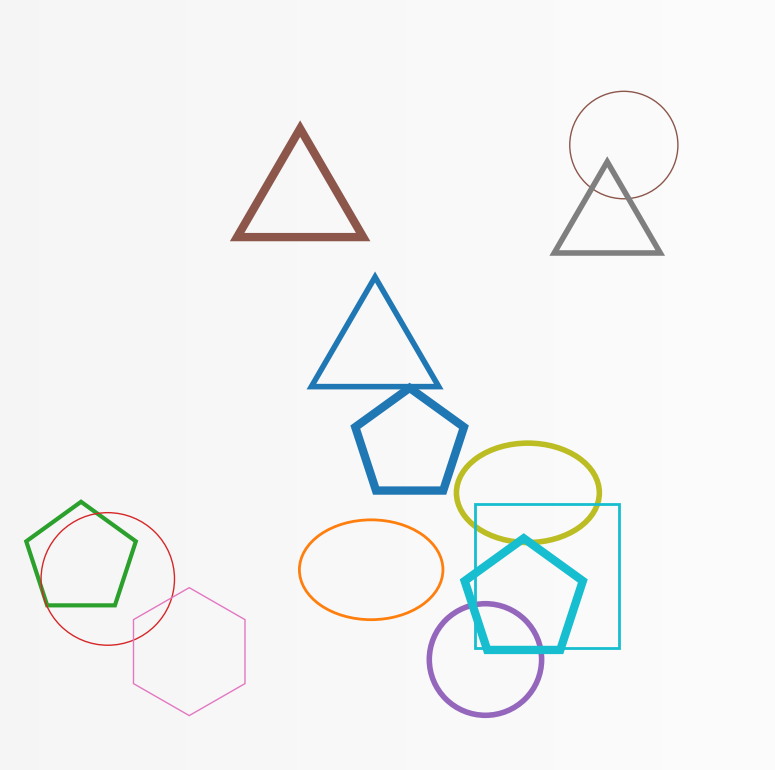[{"shape": "pentagon", "thickness": 3, "radius": 0.37, "center": [0.529, 0.423]}, {"shape": "triangle", "thickness": 2, "radius": 0.47, "center": [0.484, 0.545]}, {"shape": "oval", "thickness": 1, "radius": 0.46, "center": [0.479, 0.26]}, {"shape": "pentagon", "thickness": 1.5, "radius": 0.37, "center": [0.105, 0.274]}, {"shape": "circle", "thickness": 0.5, "radius": 0.43, "center": [0.139, 0.248]}, {"shape": "circle", "thickness": 2, "radius": 0.36, "center": [0.626, 0.144]}, {"shape": "circle", "thickness": 0.5, "radius": 0.35, "center": [0.805, 0.812]}, {"shape": "triangle", "thickness": 3, "radius": 0.47, "center": [0.387, 0.739]}, {"shape": "hexagon", "thickness": 0.5, "radius": 0.42, "center": [0.244, 0.154]}, {"shape": "triangle", "thickness": 2, "radius": 0.39, "center": [0.784, 0.711]}, {"shape": "oval", "thickness": 2, "radius": 0.46, "center": [0.681, 0.36]}, {"shape": "pentagon", "thickness": 3, "radius": 0.4, "center": [0.676, 0.221]}, {"shape": "square", "thickness": 1, "radius": 0.46, "center": [0.706, 0.252]}]